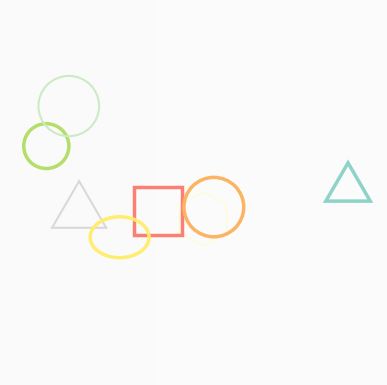[{"shape": "triangle", "thickness": 2.5, "radius": 0.33, "center": [0.898, 0.511]}, {"shape": "hexagon", "thickness": 0.5, "radius": 0.35, "center": [0.524, 0.432]}, {"shape": "square", "thickness": 2.5, "radius": 0.31, "center": [0.408, 0.452]}, {"shape": "circle", "thickness": 2.5, "radius": 0.39, "center": [0.552, 0.462]}, {"shape": "circle", "thickness": 2.5, "radius": 0.29, "center": [0.12, 0.621]}, {"shape": "triangle", "thickness": 1.5, "radius": 0.4, "center": [0.204, 0.449]}, {"shape": "circle", "thickness": 1.5, "radius": 0.39, "center": [0.178, 0.725]}, {"shape": "oval", "thickness": 2.5, "radius": 0.38, "center": [0.309, 0.384]}]